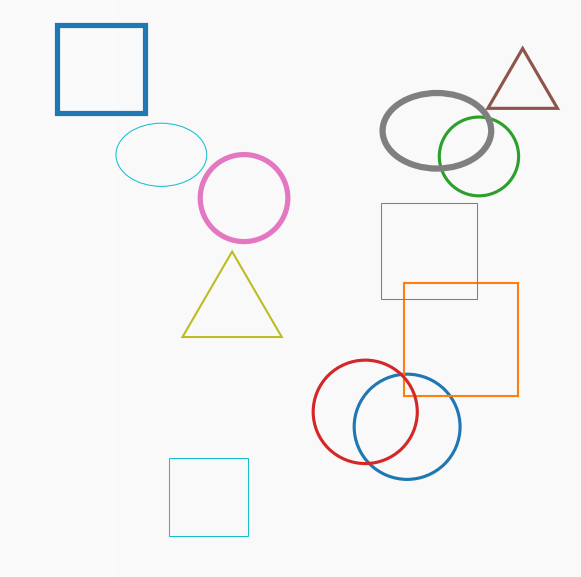[{"shape": "square", "thickness": 2.5, "radius": 0.38, "center": [0.174, 0.88]}, {"shape": "circle", "thickness": 1.5, "radius": 0.46, "center": [0.7, 0.26]}, {"shape": "square", "thickness": 1, "radius": 0.49, "center": [0.793, 0.412]}, {"shape": "circle", "thickness": 1.5, "radius": 0.34, "center": [0.824, 0.728]}, {"shape": "circle", "thickness": 1.5, "radius": 0.45, "center": [0.628, 0.286]}, {"shape": "square", "thickness": 0.5, "radius": 0.42, "center": [0.738, 0.564]}, {"shape": "triangle", "thickness": 1.5, "radius": 0.35, "center": [0.899, 0.846]}, {"shape": "circle", "thickness": 2.5, "radius": 0.38, "center": [0.42, 0.656]}, {"shape": "oval", "thickness": 3, "radius": 0.47, "center": [0.752, 0.773]}, {"shape": "triangle", "thickness": 1, "radius": 0.49, "center": [0.399, 0.465]}, {"shape": "square", "thickness": 0.5, "radius": 0.34, "center": [0.36, 0.138]}, {"shape": "oval", "thickness": 0.5, "radius": 0.39, "center": [0.278, 0.731]}]